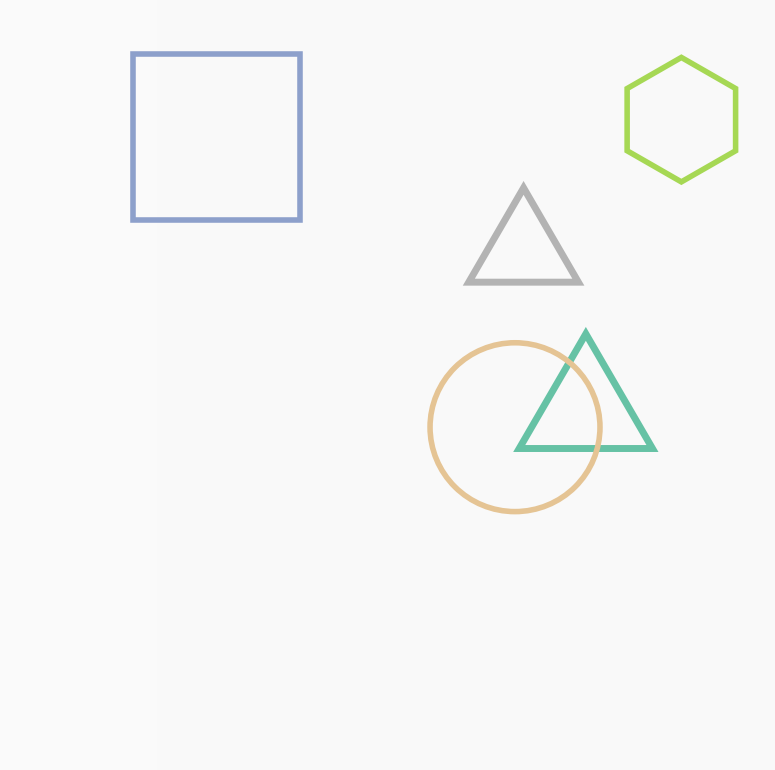[{"shape": "triangle", "thickness": 2.5, "radius": 0.5, "center": [0.756, 0.467]}, {"shape": "square", "thickness": 2, "radius": 0.54, "center": [0.28, 0.822]}, {"shape": "hexagon", "thickness": 2, "radius": 0.4, "center": [0.879, 0.845]}, {"shape": "circle", "thickness": 2, "radius": 0.55, "center": [0.665, 0.445]}, {"shape": "triangle", "thickness": 2.5, "radius": 0.41, "center": [0.676, 0.674]}]